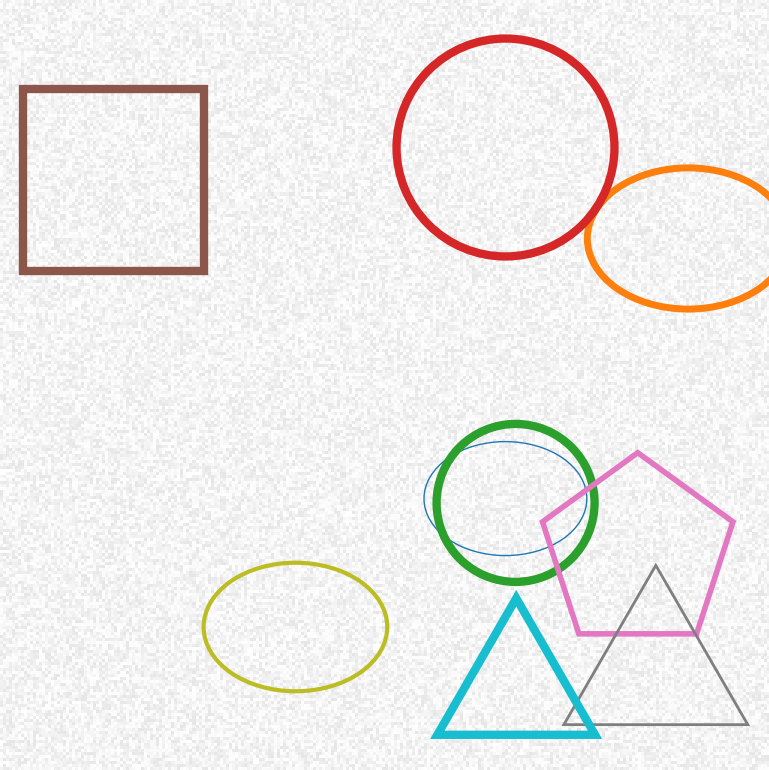[{"shape": "oval", "thickness": 0.5, "radius": 0.53, "center": [0.656, 0.352]}, {"shape": "oval", "thickness": 2.5, "radius": 0.65, "center": [0.894, 0.69]}, {"shape": "circle", "thickness": 3, "radius": 0.51, "center": [0.67, 0.347]}, {"shape": "circle", "thickness": 3, "radius": 0.71, "center": [0.657, 0.808]}, {"shape": "square", "thickness": 3, "radius": 0.59, "center": [0.147, 0.766]}, {"shape": "pentagon", "thickness": 2, "radius": 0.65, "center": [0.828, 0.282]}, {"shape": "triangle", "thickness": 1, "radius": 0.69, "center": [0.852, 0.128]}, {"shape": "oval", "thickness": 1.5, "radius": 0.6, "center": [0.384, 0.186]}, {"shape": "triangle", "thickness": 3, "radius": 0.59, "center": [0.67, 0.105]}]